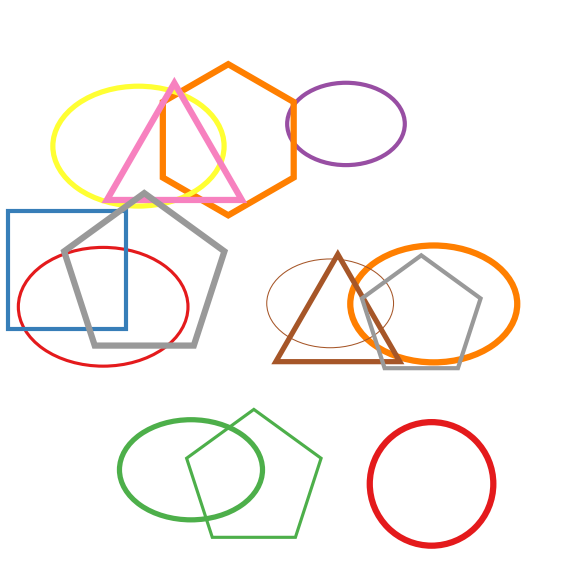[{"shape": "circle", "thickness": 3, "radius": 0.53, "center": [0.747, 0.161]}, {"shape": "oval", "thickness": 1.5, "radius": 0.73, "center": [0.179, 0.468]}, {"shape": "square", "thickness": 2, "radius": 0.51, "center": [0.116, 0.531]}, {"shape": "oval", "thickness": 2.5, "radius": 0.62, "center": [0.331, 0.186]}, {"shape": "pentagon", "thickness": 1.5, "radius": 0.61, "center": [0.44, 0.168]}, {"shape": "oval", "thickness": 2, "radius": 0.51, "center": [0.599, 0.785]}, {"shape": "hexagon", "thickness": 3, "radius": 0.65, "center": [0.395, 0.757]}, {"shape": "oval", "thickness": 3, "radius": 0.72, "center": [0.751, 0.473]}, {"shape": "oval", "thickness": 2.5, "radius": 0.74, "center": [0.24, 0.746]}, {"shape": "triangle", "thickness": 2.5, "radius": 0.62, "center": [0.585, 0.435]}, {"shape": "oval", "thickness": 0.5, "radius": 0.55, "center": [0.572, 0.474]}, {"shape": "triangle", "thickness": 3, "radius": 0.67, "center": [0.302, 0.72]}, {"shape": "pentagon", "thickness": 3, "radius": 0.73, "center": [0.25, 0.519]}, {"shape": "pentagon", "thickness": 2, "radius": 0.54, "center": [0.729, 0.449]}]